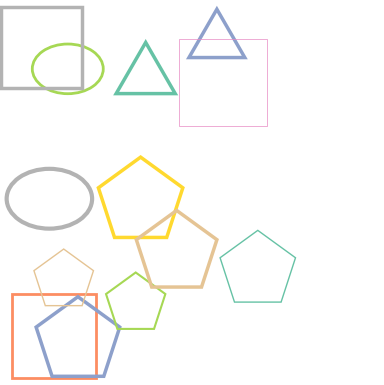[{"shape": "triangle", "thickness": 2.5, "radius": 0.44, "center": [0.378, 0.801]}, {"shape": "pentagon", "thickness": 1, "radius": 0.51, "center": [0.67, 0.299]}, {"shape": "square", "thickness": 2, "radius": 0.54, "center": [0.14, 0.127]}, {"shape": "triangle", "thickness": 2.5, "radius": 0.42, "center": [0.563, 0.892]}, {"shape": "pentagon", "thickness": 2.5, "radius": 0.57, "center": [0.202, 0.115]}, {"shape": "square", "thickness": 0.5, "radius": 0.57, "center": [0.578, 0.786]}, {"shape": "pentagon", "thickness": 1.5, "radius": 0.41, "center": [0.352, 0.211]}, {"shape": "oval", "thickness": 2, "radius": 0.46, "center": [0.176, 0.821]}, {"shape": "pentagon", "thickness": 2.5, "radius": 0.58, "center": [0.365, 0.477]}, {"shape": "pentagon", "thickness": 2.5, "radius": 0.55, "center": [0.459, 0.343]}, {"shape": "pentagon", "thickness": 1, "radius": 0.41, "center": [0.165, 0.272]}, {"shape": "square", "thickness": 2.5, "radius": 0.53, "center": [0.108, 0.876]}, {"shape": "oval", "thickness": 3, "radius": 0.55, "center": [0.128, 0.484]}]